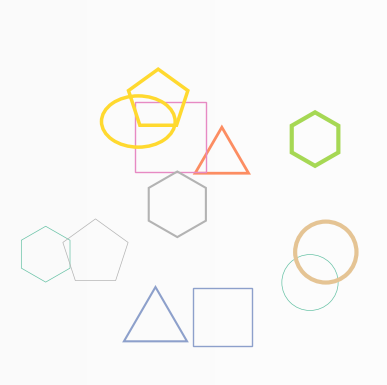[{"shape": "hexagon", "thickness": 0.5, "radius": 0.36, "center": [0.118, 0.34]}, {"shape": "circle", "thickness": 0.5, "radius": 0.36, "center": [0.8, 0.266]}, {"shape": "triangle", "thickness": 2, "radius": 0.4, "center": [0.573, 0.59]}, {"shape": "triangle", "thickness": 1.5, "radius": 0.47, "center": [0.401, 0.16]}, {"shape": "square", "thickness": 1, "radius": 0.38, "center": [0.573, 0.177]}, {"shape": "square", "thickness": 1, "radius": 0.46, "center": [0.439, 0.645]}, {"shape": "hexagon", "thickness": 3, "radius": 0.35, "center": [0.813, 0.639]}, {"shape": "pentagon", "thickness": 2.5, "radius": 0.4, "center": [0.408, 0.74]}, {"shape": "oval", "thickness": 2.5, "radius": 0.48, "center": [0.357, 0.684]}, {"shape": "circle", "thickness": 3, "radius": 0.4, "center": [0.841, 0.345]}, {"shape": "hexagon", "thickness": 1.5, "radius": 0.43, "center": [0.458, 0.469]}, {"shape": "pentagon", "thickness": 0.5, "radius": 0.44, "center": [0.246, 0.343]}]